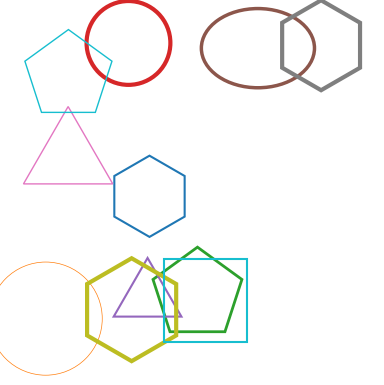[{"shape": "hexagon", "thickness": 1.5, "radius": 0.53, "center": [0.388, 0.49]}, {"shape": "circle", "thickness": 0.5, "radius": 0.73, "center": [0.119, 0.172]}, {"shape": "pentagon", "thickness": 2, "radius": 0.61, "center": [0.513, 0.237]}, {"shape": "circle", "thickness": 3, "radius": 0.54, "center": [0.334, 0.888]}, {"shape": "triangle", "thickness": 1.5, "radius": 0.51, "center": [0.383, 0.228]}, {"shape": "oval", "thickness": 2.5, "radius": 0.73, "center": [0.67, 0.875]}, {"shape": "triangle", "thickness": 1, "radius": 0.67, "center": [0.177, 0.589]}, {"shape": "hexagon", "thickness": 3, "radius": 0.58, "center": [0.834, 0.882]}, {"shape": "hexagon", "thickness": 3, "radius": 0.67, "center": [0.342, 0.196]}, {"shape": "pentagon", "thickness": 1, "radius": 0.59, "center": [0.178, 0.804]}, {"shape": "square", "thickness": 1.5, "radius": 0.54, "center": [0.534, 0.22]}]